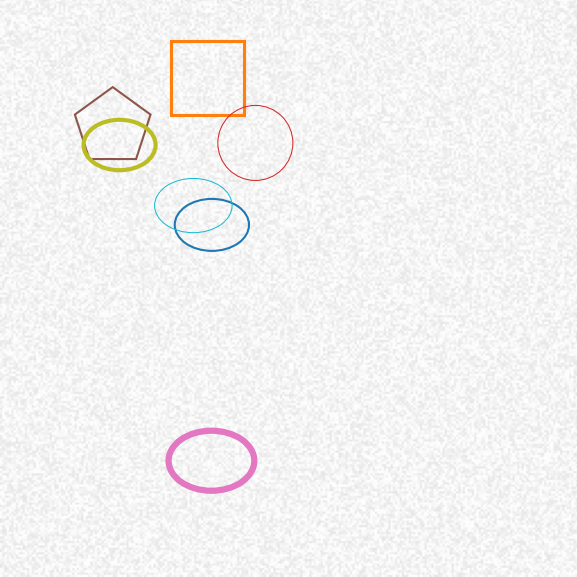[{"shape": "oval", "thickness": 1, "radius": 0.32, "center": [0.367, 0.61]}, {"shape": "square", "thickness": 1.5, "radius": 0.32, "center": [0.359, 0.864]}, {"shape": "circle", "thickness": 0.5, "radius": 0.32, "center": [0.442, 0.752]}, {"shape": "pentagon", "thickness": 1, "radius": 0.34, "center": [0.195, 0.779]}, {"shape": "oval", "thickness": 3, "radius": 0.37, "center": [0.366, 0.201]}, {"shape": "oval", "thickness": 2, "radius": 0.31, "center": [0.207, 0.748]}, {"shape": "oval", "thickness": 0.5, "radius": 0.34, "center": [0.335, 0.643]}]